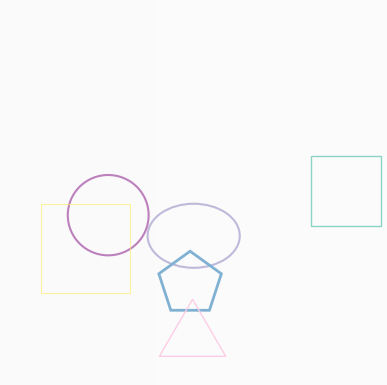[{"shape": "square", "thickness": 1, "radius": 0.45, "center": [0.892, 0.505]}, {"shape": "oval", "thickness": 1.5, "radius": 0.59, "center": [0.5, 0.388]}, {"shape": "pentagon", "thickness": 2, "radius": 0.42, "center": [0.491, 0.263]}, {"shape": "triangle", "thickness": 1, "radius": 0.49, "center": [0.497, 0.124]}, {"shape": "circle", "thickness": 1.5, "radius": 0.52, "center": [0.279, 0.441]}, {"shape": "square", "thickness": 0.5, "radius": 0.58, "center": [0.22, 0.354]}]